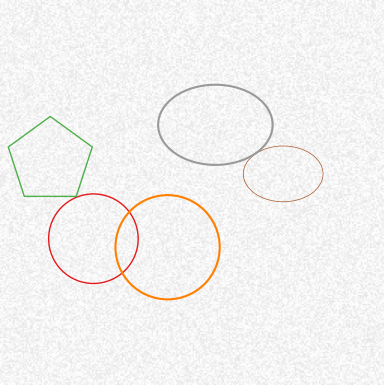[{"shape": "circle", "thickness": 1, "radius": 0.58, "center": [0.243, 0.38]}, {"shape": "pentagon", "thickness": 1, "radius": 0.57, "center": [0.131, 0.583]}, {"shape": "circle", "thickness": 1.5, "radius": 0.68, "center": [0.435, 0.358]}, {"shape": "oval", "thickness": 0.5, "radius": 0.52, "center": [0.736, 0.548]}, {"shape": "oval", "thickness": 1.5, "radius": 0.74, "center": [0.559, 0.676]}]